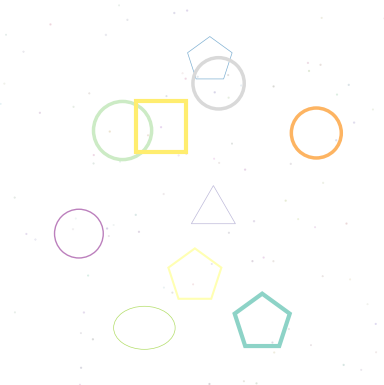[{"shape": "pentagon", "thickness": 3, "radius": 0.38, "center": [0.681, 0.162]}, {"shape": "pentagon", "thickness": 1.5, "radius": 0.36, "center": [0.506, 0.282]}, {"shape": "triangle", "thickness": 0.5, "radius": 0.33, "center": [0.554, 0.452]}, {"shape": "pentagon", "thickness": 0.5, "radius": 0.3, "center": [0.545, 0.844]}, {"shape": "circle", "thickness": 2.5, "radius": 0.32, "center": [0.822, 0.655]}, {"shape": "oval", "thickness": 0.5, "radius": 0.4, "center": [0.375, 0.149]}, {"shape": "circle", "thickness": 2.5, "radius": 0.33, "center": [0.568, 0.784]}, {"shape": "circle", "thickness": 1, "radius": 0.32, "center": [0.205, 0.393]}, {"shape": "circle", "thickness": 2.5, "radius": 0.38, "center": [0.318, 0.661]}, {"shape": "square", "thickness": 3, "radius": 0.33, "center": [0.418, 0.672]}]